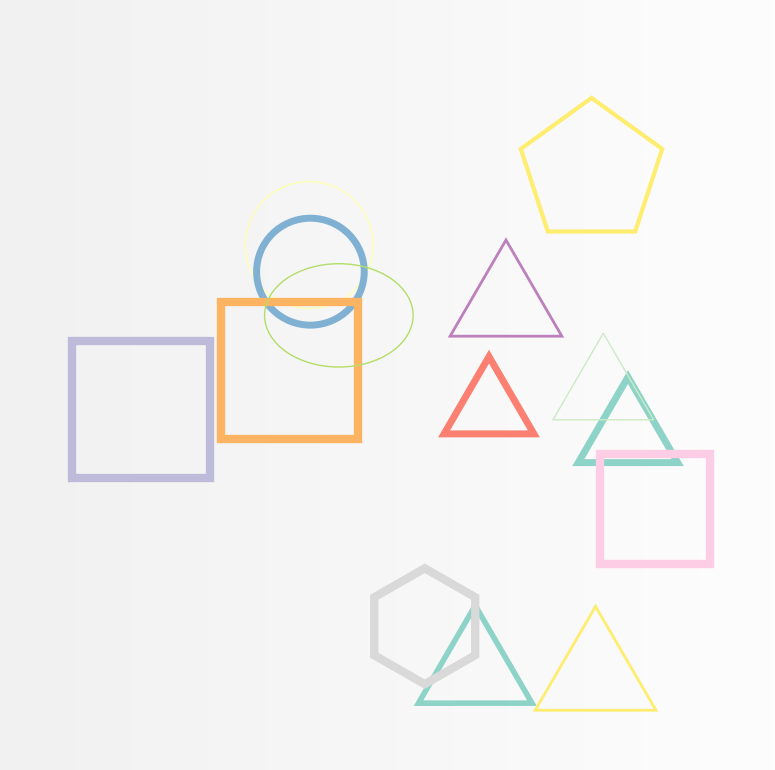[{"shape": "triangle", "thickness": 2, "radius": 0.42, "center": [0.613, 0.129]}, {"shape": "triangle", "thickness": 2.5, "radius": 0.37, "center": [0.81, 0.436]}, {"shape": "circle", "thickness": 0.5, "radius": 0.41, "center": [0.399, 0.682]}, {"shape": "square", "thickness": 3, "radius": 0.45, "center": [0.182, 0.469]}, {"shape": "triangle", "thickness": 2.5, "radius": 0.33, "center": [0.631, 0.47]}, {"shape": "circle", "thickness": 2.5, "radius": 0.35, "center": [0.401, 0.647]}, {"shape": "square", "thickness": 3, "radius": 0.44, "center": [0.374, 0.519]}, {"shape": "oval", "thickness": 0.5, "radius": 0.48, "center": [0.437, 0.59]}, {"shape": "square", "thickness": 3, "radius": 0.35, "center": [0.845, 0.339]}, {"shape": "hexagon", "thickness": 3, "radius": 0.38, "center": [0.548, 0.187]}, {"shape": "triangle", "thickness": 1, "radius": 0.42, "center": [0.653, 0.605]}, {"shape": "triangle", "thickness": 0.5, "radius": 0.38, "center": [0.778, 0.492]}, {"shape": "triangle", "thickness": 1, "radius": 0.45, "center": [0.768, 0.123]}, {"shape": "pentagon", "thickness": 1.5, "radius": 0.48, "center": [0.763, 0.777]}]